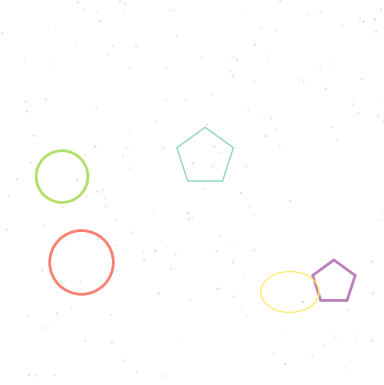[{"shape": "pentagon", "thickness": 1, "radius": 0.39, "center": [0.533, 0.592]}, {"shape": "circle", "thickness": 2, "radius": 0.41, "center": [0.212, 0.318]}, {"shape": "circle", "thickness": 2, "radius": 0.34, "center": [0.161, 0.541]}, {"shape": "pentagon", "thickness": 2, "radius": 0.29, "center": [0.867, 0.267]}, {"shape": "oval", "thickness": 1, "radius": 0.38, "center": [0.753, 0.242]}]